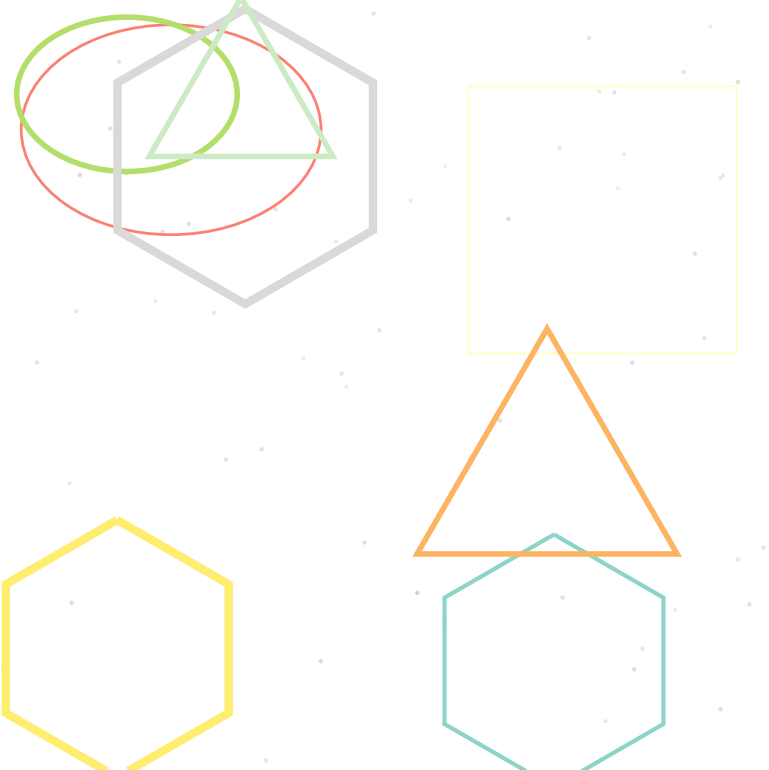[{"shape": "hexagon", "thickness": 1.5, "radius": 0.82, "center": [0.719, 0.142]}, {"shape": "square", "thickness": 0.5, "radius": 0.87, "center": [0.782, 0.715]}, {"shape": "oval", "thickness": 1, "radius": 0.97, "center": [0.222, 0.831]}, {"shape": "triangle", "thickness": 2, "radius": 0.97, "center": [0.711, 0.378]}, {"shape": "oval", "thickness": 2, "radius": 0.72, "center": [0.165, 0.878]}, {"shape": "hexagon", "thickness": 3, "radius": 0.96, "center": [0.318, 0.797]}, {"shape": "triangle", "thickness": 2, "radius": 0.69, "center": [0.313, 0.866]}, {"shape": "hexagon", "thickness": 3, "radius": 0.84, "center": [0.152, 0.158]}]